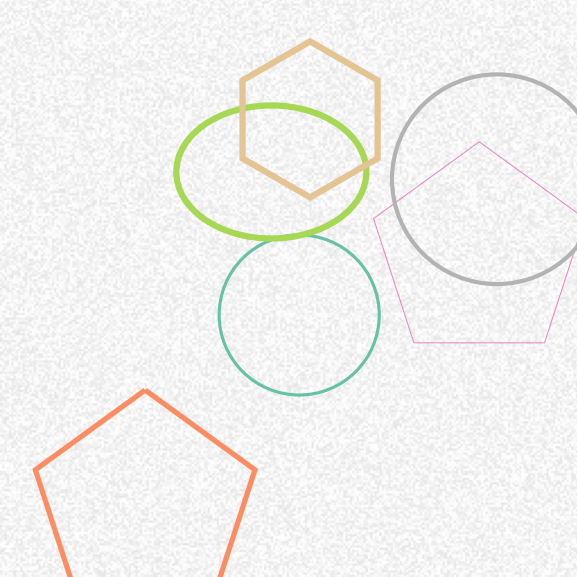[{"shape": "circle", "thickness": 1.5, "radius": 0.69, "center": [0.518, 0.454]}, {"shape": "pentagon", "thickness": 2.5, "radius": 1.0, "center": [0.251, 0.124]}, {"shape": "pentagon", "thickness": 0.5, "radius": 0.96, "center": [0.83, 0.561]}, {"shape": "oval", "thickness": 3, "radius": 0.82, "center": [0.47, 0.701]}, {"shape": "hexagon", "thickness": 3, "radius": 0.68, "center": [0.537, 0.792]}, {"shape": "circle", "thickness": 2, "radius": 0.91, "center": [0.86, 0.689]}]